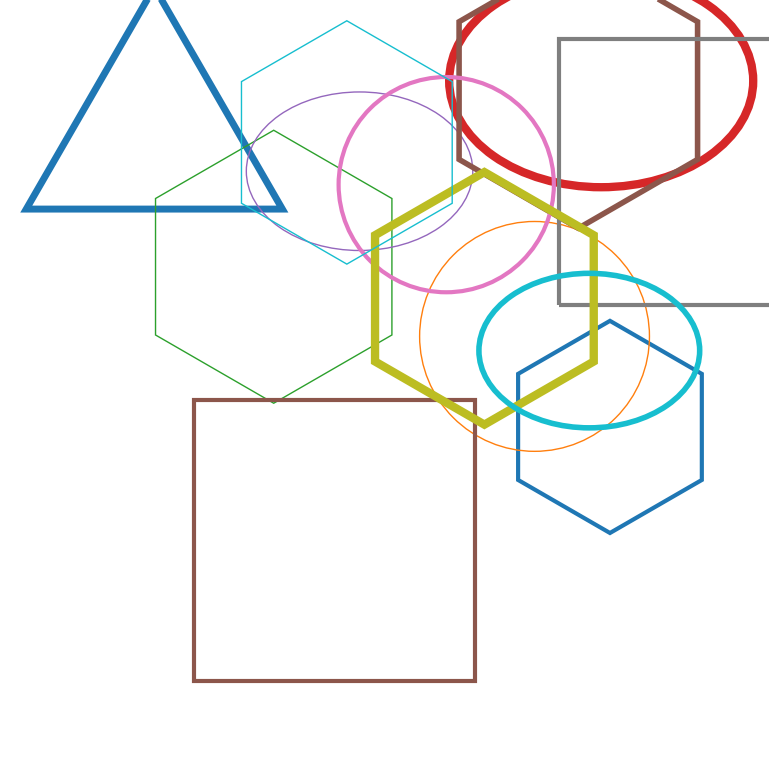[{"shape": "triangle", "thickness": 2.5, "radius": 0.96, "center": [0.2, 0.824]}, {"shape": "hexagon", "thickness": 1.5, "radius": 0.69, "center": [0.792, 0.446]}, {"shape": "circle", "thickness": 0.5, "radius": 0.75, "center": [0.694, 0.563]}, {"shape": "hexagon", "thickness": 0.5, "radius": 0.89, "center": [0.355, 0.654]}, {"shape": "oval", "thickness": 3, "radius": 0.99, "center": [0.781, 0.895]}, {"shape": "oval", "thickness": 0.5, "radius": 0.74, "center": [0.467, 0.778]}, {"shape": "square", "thickness": 1.5, "radius": 0.91, "center": [0.434, 0.297]}, {"shape": "hexagon", "thickness": 2, "radius": 0.89, "center": [0.751, 0.882]}, {"shape": "circle", "thickness": 1.5, "radius": 0.7, "center": [0.58, 0.76]}, {"shape": "square", "thickness": 1.5, "radius": 0.86, "center": [0.899, 0.776]}, {"shape": "hexagon", "thickness": 3, "radius": 0.82, "center": [0.629, 0.613]}, {"shape": "hexagon", "thickness": 0.5, "radius": 0.79, "center": [0.45, 0.815]}, {"shape": "oval", "thickness": 2, "radius": 0.72, "center": [0.765, 0.545]}]